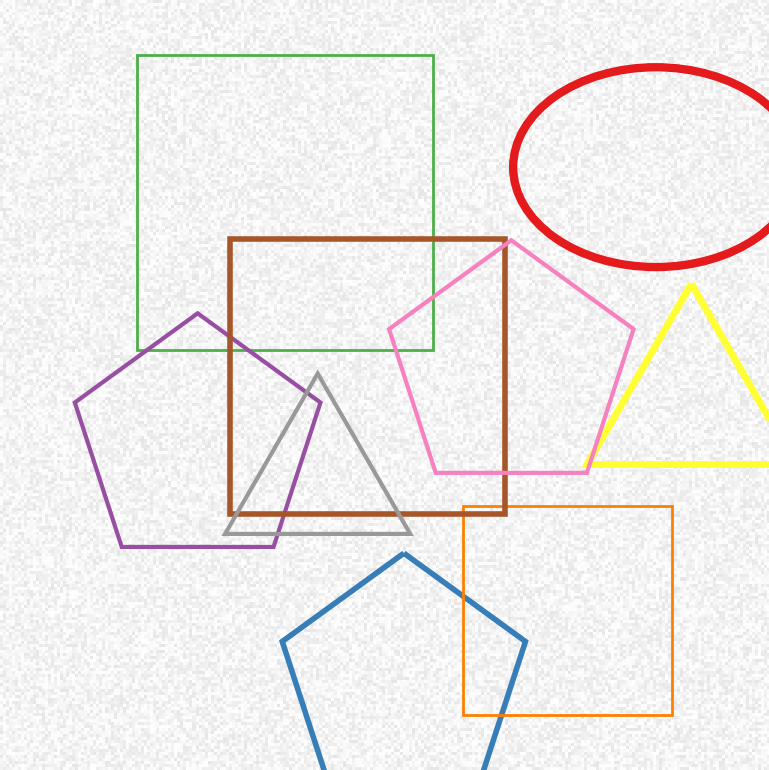[{"shape": "oval", "thickness": 3, "radius": 0.93, "center": [0.852, 0.783]}, {"shape": "pentagon", "thickness": 2, "radius": 0.83, "center": [0.525, 0.116]}, {"shape": "square", "thickness": 1, "radius": 0.96, "center": [0.37, 0.737]}, {"shape": "pentagon", "thickness": 1.5, "radius": 0.84, "center": [0.257, 0.425]}, {"shape": "square", "thickness": 1, "radius": 0.68, "center": [0.737, 0.207]}, {"shape": "triangle", "thickness": 2.5, "radius": 0.78, "center": [0.898, 0.475]}, {"shape": "square", "thickness": 2, "radius": 0.89, "center": [0.478, 0.511]}, {"shape": "pentagon", "thickness": 1.5, "radius": 0.83, "center": [0.664, 0.521]}, {"shape": "triangle", "thickness": 1.5, "radius": 0.69, "center": [0.413, 0.376]}]